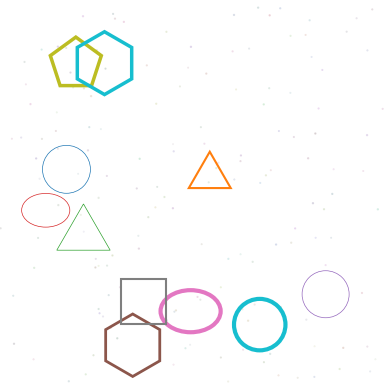[{"shape": "circle", "thickness": 0.5, "radius": 0.31, "center": [0.173, 0.56]}, {"shape": "triangle", "thickness": 1.5, "radius": 0.31, "center": [0.545, 0.543]}, {"shape": "triangle", "thickness": 0.5, "radius": 0.4, "center": [0.217, 0.39]}, {"shape": "oval", "thickness": 0.5, "radius": 0.31, "center": [0.119, 0.454]}, {"shape": "circle", "thickness": 0.5, "radius": 0.31, "center": [0.846, 0.236]}, {"shape": "hexagon", "thickness": 2, "radius": 0.41, "center": [0.345, 0.103]}, {"shape": "oval", "thickness": 3, "radius": 0.39, "center": [0.495, 0.192]}, {"shape": "square", "thickness": 1.5, "radius": 0.29, "center": [0.373, 0.218]}, {"shape": "pentagon", "thickness": 2.5, "radius": 0.35, "center": [0.197, 0.834]}, {"shape": "circle", "thickness": 3, "radius": 0.33, "center": [0.675, 0.157]}, {"shape": "hexagon", "thickness": 2.5, "radius": 0.41, "center": [0.271, 0.836]}]